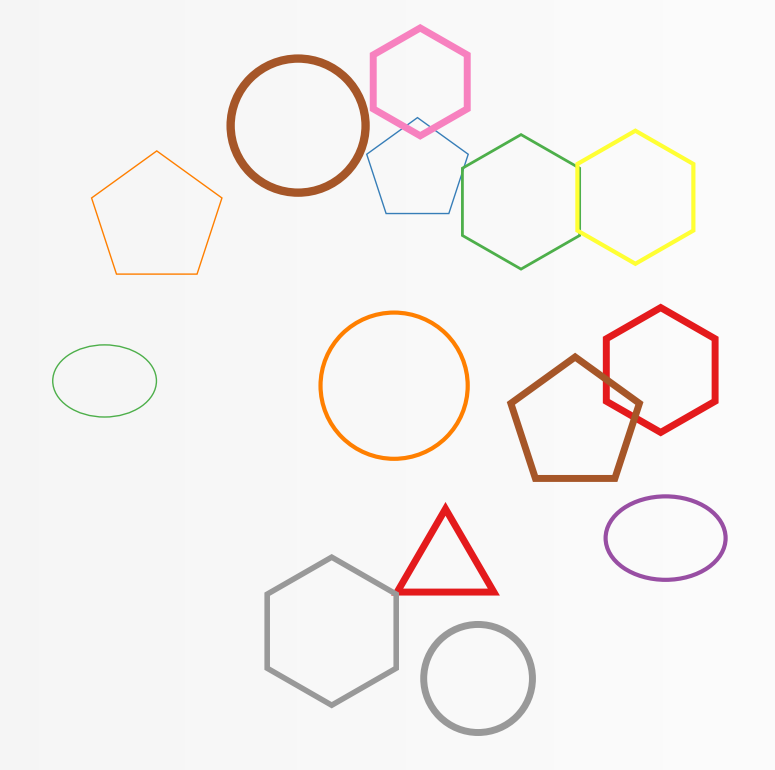[{"shape": "hexagon", "thickness": 2.5, "radius": 0.41, "center": [0.853, 0.519]}, {"shape": "triangle", "thickness": 2.5, "radius": 0.36, "center": [0.575, 0.267]}, {"shape": "pentagon", "thickness": 0.5, "radius": 0.34, "center": [0.539, 0.778]}, {"shape": "oval", "thickness": 0.5, "radius": 0.33, "center": [0.135, 0.505]}, {"shape": "hexagon", "thickness": 1, "radius": 0.44, "center": [0.672, 0.738]}, {"shape": "oval", "thickness": 1.5, "radius": 0.39, "center": [0.859, 0.301]}, {"shape": "circle", "thickness": 1.5, "radius": 0.47, "center": [0.509, 0.499]}, {"shape": "pentagon", "thickness": 0.5, "radius": 0.44, "center": [0.202, 0.716]}, {"shape": "hexagon", "thickness": 1.5, "radius": 0.43, "center": [0.82, 0.744]}, {"shape": "pentagon", "thickness": 2.5, "radius": 0.44, "center": [0.742, 0.449]}, {"shape": "circle", "thickness": 3, "radius": 0.44, "center": [0.385, 0.837]}, {"shape": "hexagon", "thickness": 2.5, "radius": 0.35, "center": [0.542, 0.894]}, {"shape": "circle", "thickness": 2.5, "radius": 0.35, "center": [0.617, 0.119]}, {"shape": "hexagon", "thickness": 2, "radius": 0.48, "center": [0.428, 0.18]}]